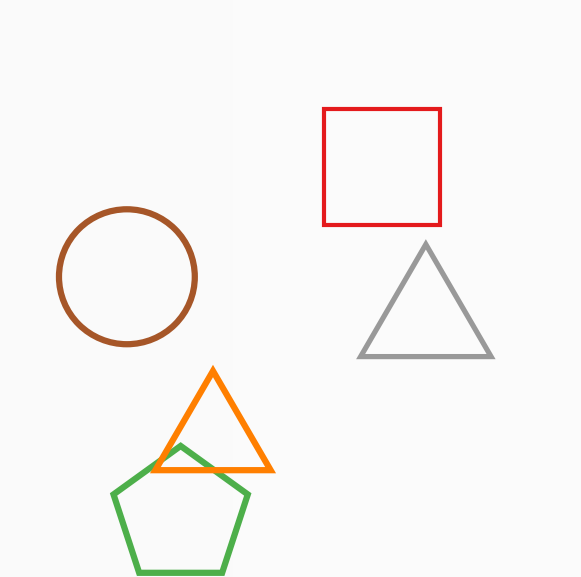[{"shape": "square", "thickness": 2, "radius": 0.5, "center": [0.657, 0.709]}, {"shape": "pentagon", "thickness": 3, "radius": 0.61, "center": [0.311, 0.105]}, {"shape": "triangle", "thickness": 3, "radius": 0.57, "center": [0.366, 0.242]}, {"shape": "circle", "thickness": 3, "radius": 0.58, "center": [0.218, 0.52]}, {"shape": "triangle", "thickness": 2.5, "radius": 0.65, "center": [0.733, 0.446]}]